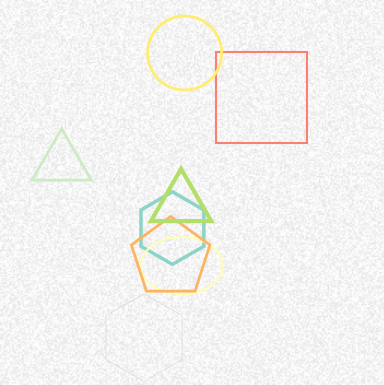[{"shape": "hexagon", "thickness": 2.5, "radius": 0.47, "center": [0.448, 0.408]}, {"shape": "oval", "thickness": 1.5, "radius": 0.53, "center": [0.472, 0.31]}, {"shape": "square", "thickness": 1.5, "radius": 0.59, "center": [0.679, 0.746]}, {"shape": "pentagon", "thickness": 2, "radius": 0.54, "center": [0.443, 0.331]}, {"shape": "triangle", "thickness": 3, "radius": 0.45, "center": [0.47, 0.471]}, {"shape": "hexagon", "thickness": 0.5, "radius": 0.57, "center": [0.374, 0.123]}, {"shape": "triangle", "thickness": 2, "radius": 0.44, "center": [0.16, 0.577]}, {"shape": "circle", "thickness": 2, "radius": 0.48, "center": [0.48, 0.862]}]